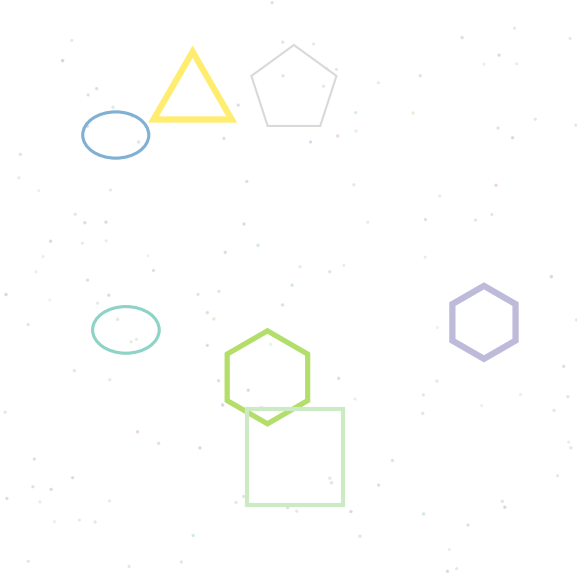[{"shape": "oval", "thickness": 1.5, "radius": 0.29, "center": [0.218, 0.428]}, {"shape": "hexagon", "thickness": 3, "radius": 0.32, "center": [0.838, 0.441]}, {"shape": "oval", "thickness": 1.5, "radius": 0.29, "center": [0.2, 0.765]}, {"shape": "hexagon", "thickness": 2.5, "radius": 0.4, "center": [0.463, 0.346]}, {"shape": "pentagon", "thickness": 1, "radius": 0.39, "center": [0.509, 0.844]}, {"shape": "square", "thickness": 2, "radius": 0.42, "center": [0.51, 0.208]}, {"shape": "triangle", "thickness": 3, "radius": 0.39, "center": [0.334, 0.831]}]